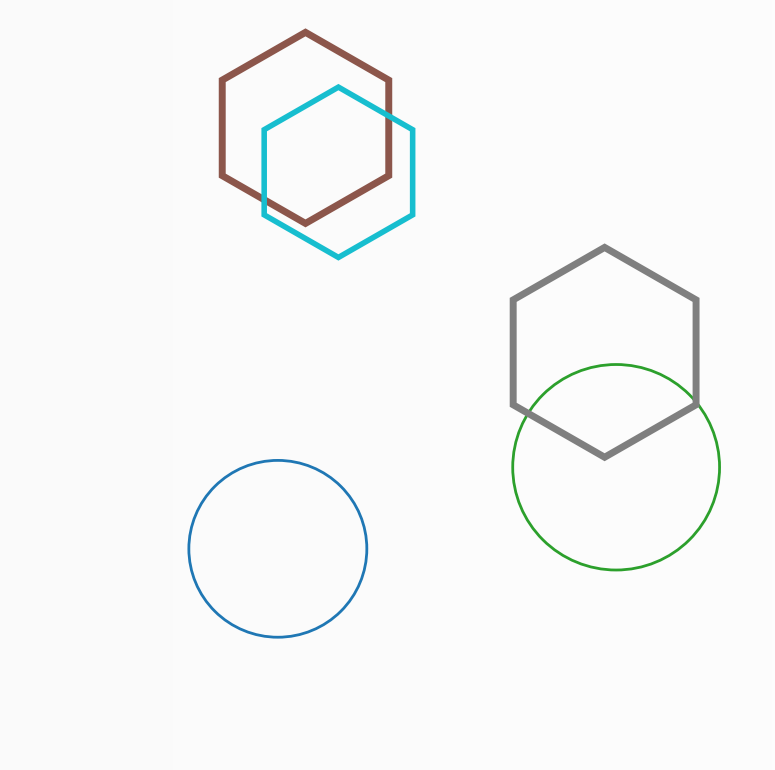[{"shape": "circle", "thickness": 1, "radius": 0.57, "center": [0.359, 0.287]}, {"shape": "circle", "thickness": 1, "radius": 0.67, "center": [0.795, 0.393]}, {"shape": "hexagon", "thickness": 2.5, "radius": 0.62, "center": [0.394, 0.834]}, {"shape": "hexagon", "thickness": 2.5, "radius": 0.68, "center": [0.78, 0.542]}, {"shape": "hexagon", "thickness": 2, "radius": 0.55, "center": [0.437, 0.776]}]